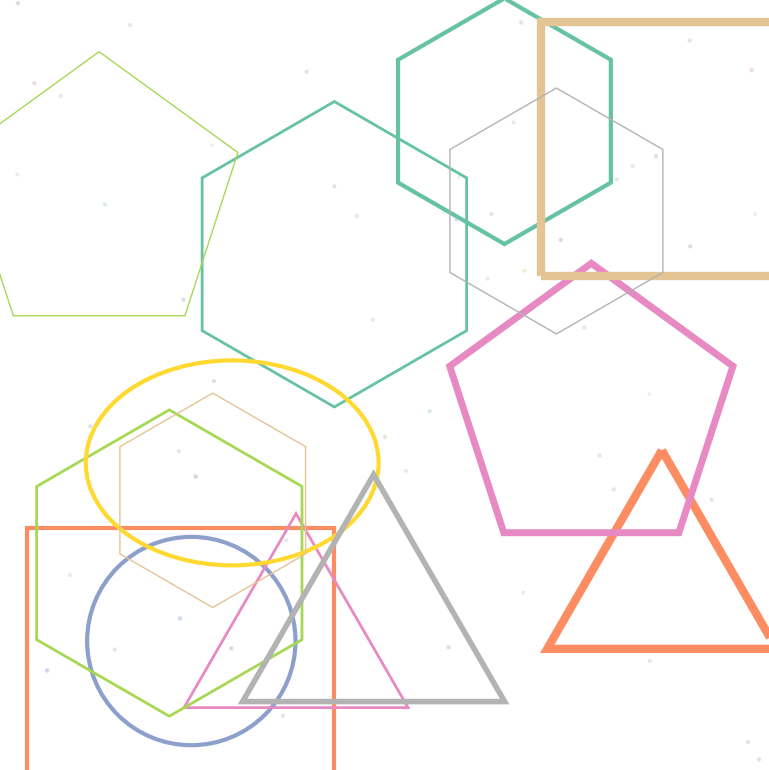[{"shape": "hexagon", "thickness": 1.5, "radius": 0.8, "center": [0.655, 0.843]}, {"shape": "hexagon", "thickness": 1, "radius": 0.99, "center": [0.434, 0.67]}, {"shape": "triangle", "thickness": 3, "radius": 0.86, "center": [0.86, 0.243]}, {"shape": "square", "thickness": 1.5, "radius": 1.0, "center": [0.235, 0.115]}, {"shape": "circle", "thickness": 1.5, "radius": 0.68, "center": [0.248, 0.167]}, {"shape": "pentagon", "thickness": 2.5, "radius": 0.97, "center": [0.768, 0.465]}, {"shape": "triangle", "thickness": 1, "radius": 0.84, "center": [0.384, 0.165]}, {"shape": "pentagon", "thickness": 0.5, "radius": 0.95, "center": [0.129, 0.743]}, {"shape": "hexagon", "thickness": 1, "radius": 0.99, "center": [0.22, 0.269]}, {"shape": "oval", "thickness": 1.5, "radius": 0.95, "center": [0.302, 0.399]}, {"shape": "square", "thickness": 3, "radius": 0.83, "center": [0.868, 0.807]}, {"shape": "hexagon", "thickness": 0.5, "radius": 0.7, "center": [0.276, 0.35]}, {"shape": "hexagon", "thickness": 0.5, "radius": 0.8, "center": [0.723, 0.726]}, {"shape": "triangle", "thickness": 2, "radius": 0.98, "center": [0.485, 0.187]}]